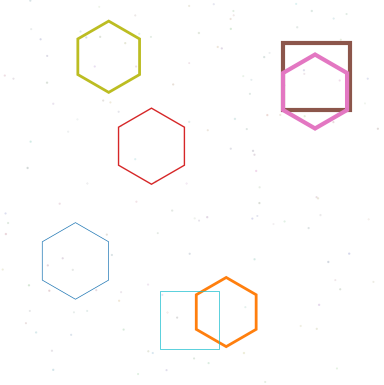[{"shape": "hexagon", "thickness": 0.5, "radius": 0.5, "center": [0.196, 0.322]}, {"shape": "hexagon", "thickness": 2, "radius": 0.45, "center": [0.588, 0.189]}, {"shape": "hexagon", "thickness": 1, "radius": 0.49, "center": [0.393, 0.62]}, {"shape": "square", "thickness": 3, "radius": 0.43, "center": [0.822, 0.801]}, {"shape": "hexagon", "thickness": 3, "radius": 0.48, "center": [0.818, 0.762]}, {"shape": "hexagon", "thickness": 2, "radius": 0.46, "center": [0.282, 0.853]}, {"shape": "square", "thickness": 0.5, "radius": 0.38, "center": [0.492, 0.169]}]